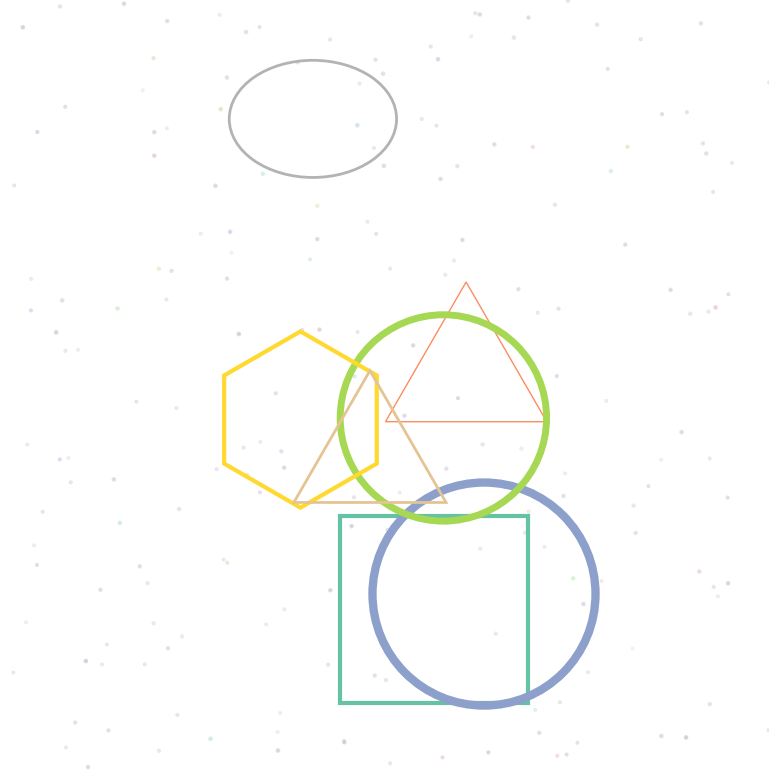[{"shape": "square", "thickness": 1.5, "radius": 0.61, "center": [0.564, 0.208]}, {"shape": "triangle", "thickness": 0.5, "radius": 0.6, "center": [0.605, 0.513]}, {"shape": "circle", "thickness": 3, "radius": 0.72, "center": [0.629, 0.229]}, {"shape": "circle", "thickness": 2.5, "radius": 0.67, "center": [0.576, 0.457]}, {"shape": "hexagon", "thickness": 1.5, "radius": 0.57, "center": [0.39, 0.455]}, {"shape": "triangle", "thickness": 1, "radius": 0.57, "center": [0.48, 0.405]}, {"shape": "oval", "thickness": 1, "radius": 0.54, "center": [0.406, 0.846]}]